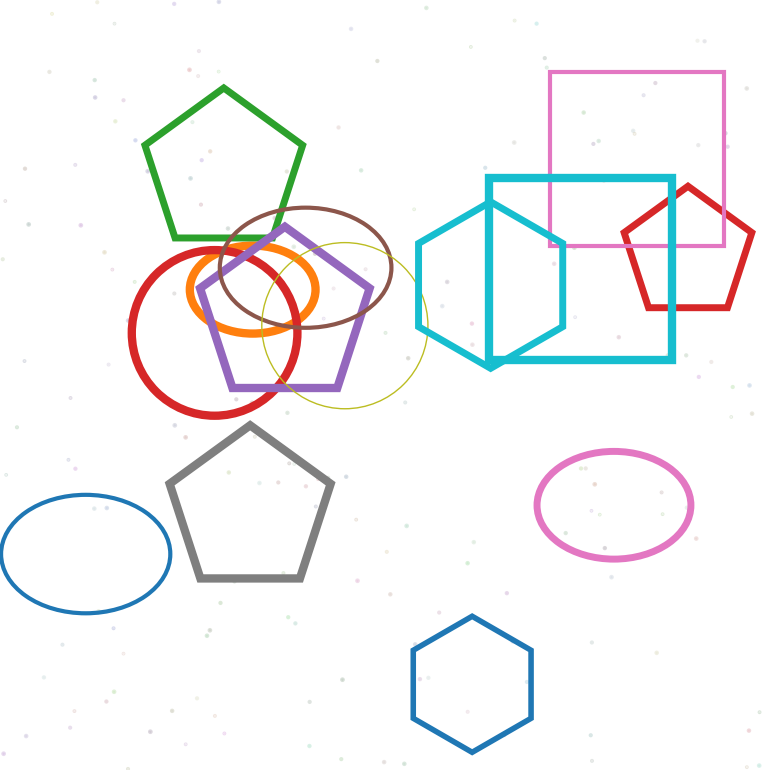[{"shape": "hexagon", "thickness": 2, "radius": 0.44, "center": [0.613, 0.111]}, {"shape": "oval", "thickness": 1.5, "radius": 0.55, "center": [0.111, 0.28]}, {"shape": "oval", "thickness": 3, "radius": 0.41, "center": [0.328, 0.624]}, {"shape": "pentagon", "thickness": 2.5, "radius": 0.54, "center": [0.291, 0.778]}, {"shape": "circle", "thickness": 3, "radius": 0.54, "center": [0.279, 0.568]}, {"shape": "pentagon", "thickness": 2.5, "radius": 0.44, "center": [0.894, 0.671]}, {"shape": "pentagon", "thickness": 3, "radius": 0.58, "center": [0.37, 0.59]}, {"shape": "oval", "thickness": 1.5, "radius": 0.56, "center": [0.397, 0.652]}, {"shape": "oval", "thickness": 2.5, "radius": 0.5, "center": [0.797, 0.344]}, {"shape": "square", "thickness": 1.5, "radius": 0.57, "center": [0.827, 0.794]}, {"shape": "pentagon", "thickness": 3, "radius": 0.55, "center": [0.325, 0.338]}, {"shape": "circle", "thickness": 0.5, "radius": 0.54, "center": [0.448, 0.577]}, {"shape": "hexagon", "thickness": 2.5, "radius": 0.54, "center": [0.637, 0.63]}, {"shape": "square", "thickness": 3, "radius": 0.59, "center": [0.754, 0.651]}]